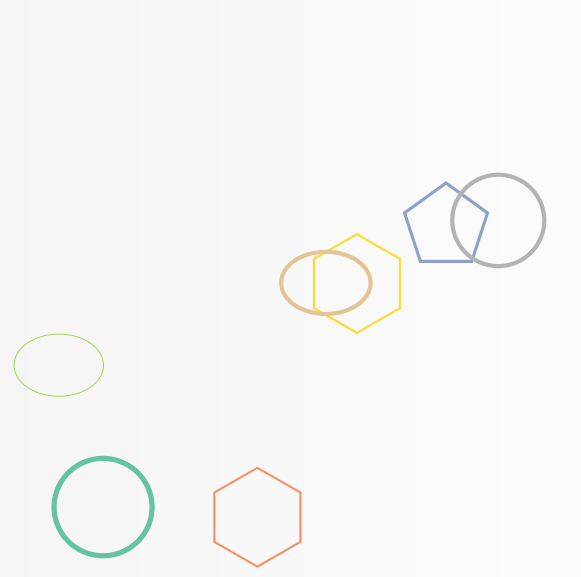[{"shape": "circle", "thickness": 2.5, "radius": 0.42, "center": [0.177, 0.121]}, {"shape": "hexagon", "thickness": 1, "radius": 0.43, "center": [0.443, 0.104]}, {"shape": "pentagon", "thickness": 1.5, "radius": 0.38, "center": [0.767, 0.607]}, {"shape": "oval", "thickness": 0.5, "radius": 0.38, "center": [0.101, 0.367]}, {"shape": "hexagon", "thickness": 1, "radius": 0.43, "center": [0.614, 0.508]}, {"shape": "oval", "thickness": 2, "radius": 0.38, "center": [0.561, 0.509]}, {"shape": "circle", "thickness": 2, "radius": 0.4, "center": [0.857, 0.617]}]